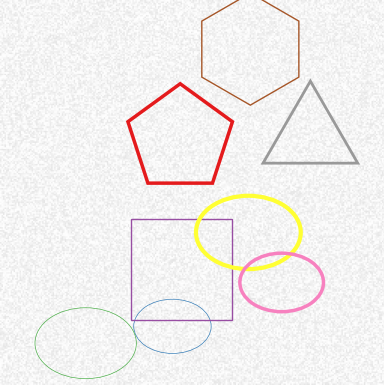[{"shape": "pentagon", "thickness": 2.5, "radius": 0.71, "center": [0.468, 0.64]}, {"shape": "oval", "thickness": 0.5, "radius": 0.5, "center": [0.448, 0.152]}, {"shape": "oval", "thickness": 0.5, "radius": 0.66, "center": [0.223, 0.109]}, {"shape": "square", "thickness": 1, "radius": 0.65, "center": [0.472, 0.301]}, {"shape": "oval", "thickness": 3, "radius": 0.68, "center": [0.645, 0.396]}, {"shape": "hexagon", "thickness": 1, "radius": 0.73, "center": [0.65, 0.872]}, {"shape": "oval", "thickness": 2.5, "radius": 0.54, "center": [0.732, 0.266]}, {"shape": "triangle", "thickness": 2, "radius": 0.71, "center": [0.806, 0.647]}]